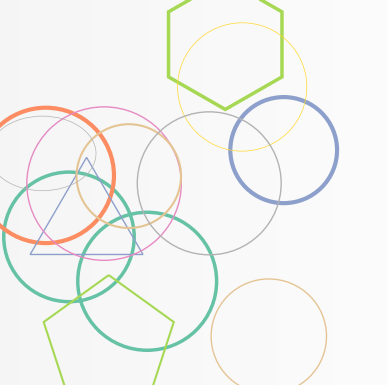[{"shape": "circle", "thickness": 2.5, "radius": 0.9, "center": [0.38, 0.269]}, {"shape": "circle", "thickness": 2.5, "radius": 0.84, "center": [0.178, 0.385]}, {"shape": "circle", "thickness": 3, "radius": 0.88, "center": [0.118, 0.544]}, {"shape": "circle", "thickness": 3, "radius": 0.69, "center": [0.732, 0.61]}, {"shape": "triangle", "thickness": 1, "radius": 0.84, "center": [0.223, 0.423]}, {"shape": "circle", "thickness": 1, "radius": 1.0, "center": [0.269, 0.523]}, {"shape": "pentagon", "thickness": 1.5, "radius": 0.88, "center": [0.281, 0.109]}, {"shape": "hexagon", "thickness": 2.5, "radius": 0.84, "center": [0.581, 0.885]}, {"shape": "circle", "thickness": 0.5, "radius": 0.83, "center": [0.625, 0.774]}, {"shape": "circle", "thickness": 1, "radius": 0.74, "center": [0.694, 0.127]}, {"shape": "circle", "thickness": 1.5, "radius": 0.67, "center": [0.332, 0.543]}, {"shape": "circle", "thickness": 1, "radius": 0.93, "center": [0.54, 0.524]}, {"shape": "oval", "thickness": 0.5, "radius": 0.69, "center": [0.109, 0.601]}]